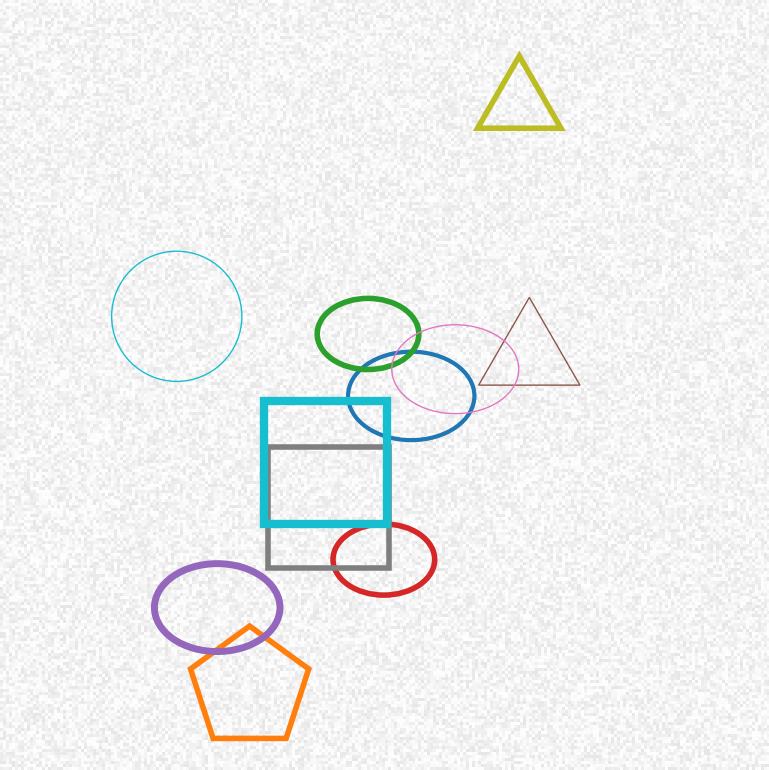[{"shape": "oval", "thickness": 1.5, "radius": 0.41, "center": [0.534, 0.486]}, {"shape": "pentagon", "thickness": 2, "radius": 0.4, "center": [0.324, 0.106]}, {"shape": "oval", "thickness": 2, "radius": 0.33, "center": [0.478, 0.566]}, {"shape": "oval", "thickness": 2, "radius": 0.33, "center": [0.499, 0.273]}, {"shape": "oval", "thickness": 2.5, "radius": 0.41, "center": [0.282, 0.211]}, {"shape": "triangle", "thickness": 0.5, "radius": 0.38, "center": [0.687, 0.538]}, {"shape": "oval", "thickness": 0.5, "radius": 0.41, "center": [0.591, 0.521]}, {"shape": "square", "thickness": 2, "radius": 0.39, "center": [0.427, 0.341]}, {"shape": "triangle", "thickness": 2, "radius": 0.31, "center": [0.674, 0.865]}, {"shape": "square", "thickness": 3, "radius": 0.4, "center": [0.422, 0.399]}, {"shape": "circle", "thickness": 0.5, "radius": 0.42, "center": [0.23, 0.589]}]